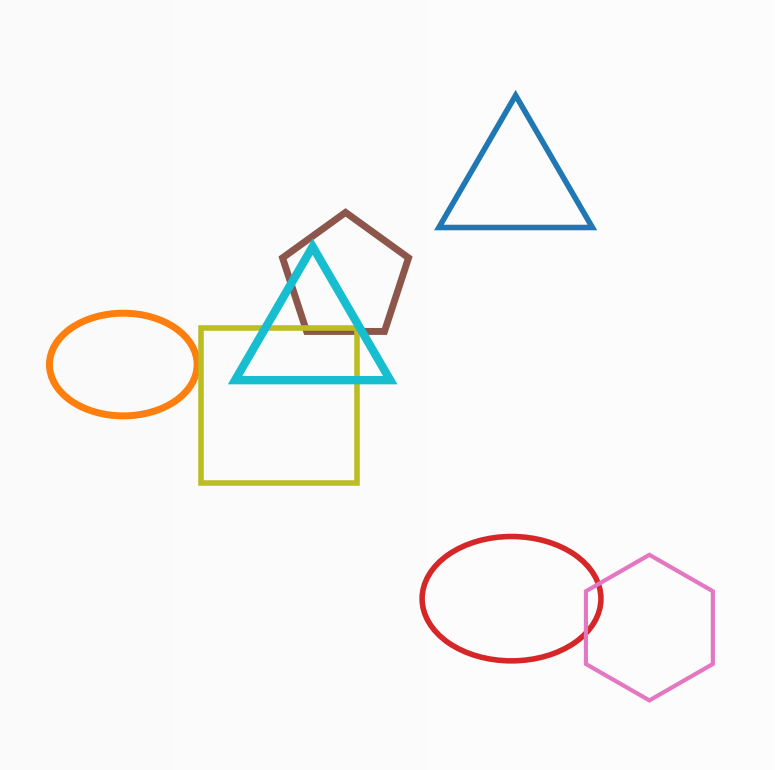[{"shape": "triangle", "thickness": 2, "radius": 0.57, "center": [0.665, 0.762]}, {"shape": "oval", "thickness": 2.5, "radius": 0.48, "center": [0.159, 0.527]}, {"shape": "oval", "thickness": 2, "radius": 0.58, "center": [0.66, 0.223]}, {"shape": "pentagon", "thickness": 2.5, "radius": 0.43, "center": [0.446, 0.639]}, {"shape": "hexagon", "thickness": 1.5, "radius": 0.47, "center": [0.838, 0.185]}, {"shape": "square", "thickness": 2, "radius": 0.5, "center": [0.36, 0.473]}, {"shape": "triangle", "thickness": 3, "radius": 0.58, "center": [0.403, 0.564]}]